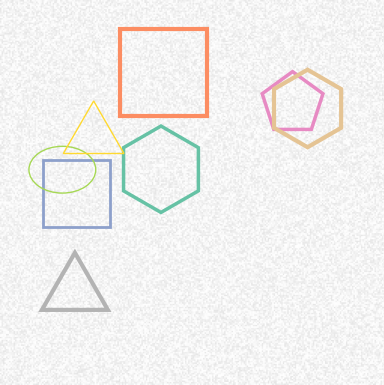[{"shape": "hexagon", "thickness": 2.5, "radius": 0.56, "center": [0.418, 0.56]}, {"shape": "square", "thickness": 3, "radius": 0.57, "center": [0.424, 0.812]}, {"shape": "square", "thickness": 2, "radius": 0.43, "center": [0.199, 0.497]}, {"shape": "pentagon", "thickness": 2.5, "radius": 0.41, "center": [0.76, 0.731]}, {"shape": "oval", "thickness": 1, "radius": 0.43, "center": [0.162, 0.559]}, {"shape": "triangle", "thickness": 1, "radius": 0.45, "center": [0.243, 0.647]}, {"shape": "hexagon", "thickness": 3, "radius": 0.5, "center": [0.799, 0.718]}, {"shape": "triangle", "thickness": 3, "radius": 0.49, "center": [0.195, 0.245]}]